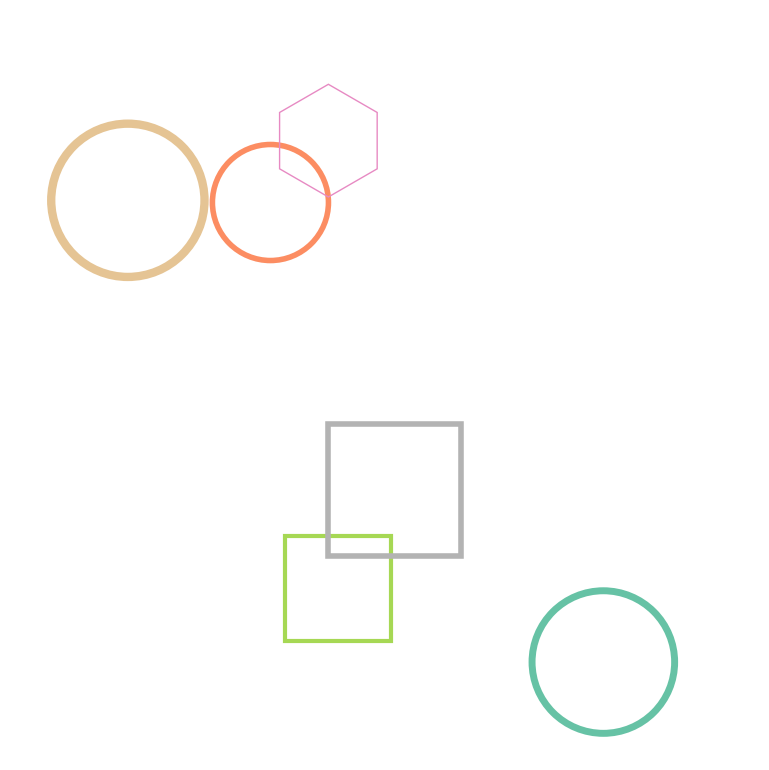[{"shape": "circle", "thickness": 2.5, "radius": 0.46, "center": [0.784, 0.14]}, {"shape": "circle", "thickness": 2, "radius": 0.38, "center": [0.351, 0.737]}, {"shape": "hexagon", "thickness": 0.5, "radius": 0.37, "center": [0.426, 0.817]}, {"shape": "square", "thickness": 1.5, "radius": 0.34, "center": [0.439, 0.235]}, {"shape": "circle", "thickness": 3, "radius": 0.5, "center": [0.166, 0.74]}, {"shape": "square", "thickness": 2, "radius": 0.43, "center": [0.512, 0.364]}]